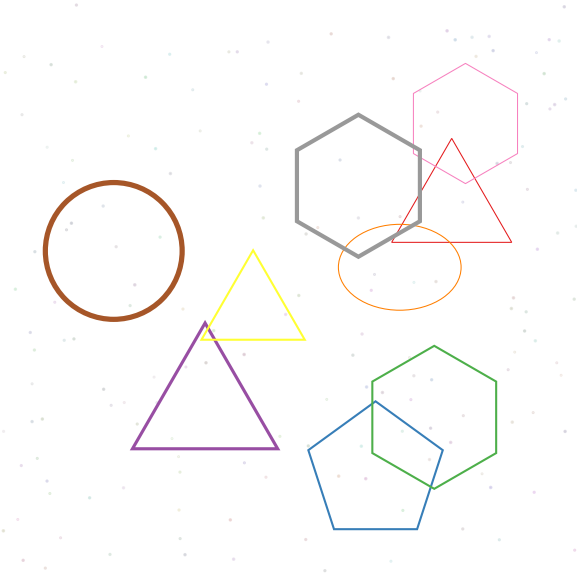[{"shape": "triangle", "thickness": 0.5, "radius": 0.6, "center": [0.782, 0.64]}, {"shape": "pentagon", "thickness": 1, "radius": 0.61, "center": [0.65, 0.182]}, {"shape": "hexagon", "thickness": 1, "radius": 0.62, "center": [0.752, 0.276]}, {"shape": "triangle", "thickness": 1.5, "radius": 0.73, "center": [0.355, 0.295]}, {"shape": "oval", "thickness": 0.5, "radius": 0.53, "center": [0.692, 0.536]}, {"shape": "triangle", "thickness": 1, "radius": 0.52, "center": [0.438, 0.462]}, {"shape": "circle", "thickness": 2.5, "radius": 0.59, "center": [0.197, 0.565]}, {"shape": "hexagon", "thickness": 0.5, "radius": 0.52, "center": [0.806, 0.785]}, {"shape": "hexagon", "thickness": 2, "radius": 0.61, "center": [0.621, 0.678]}]